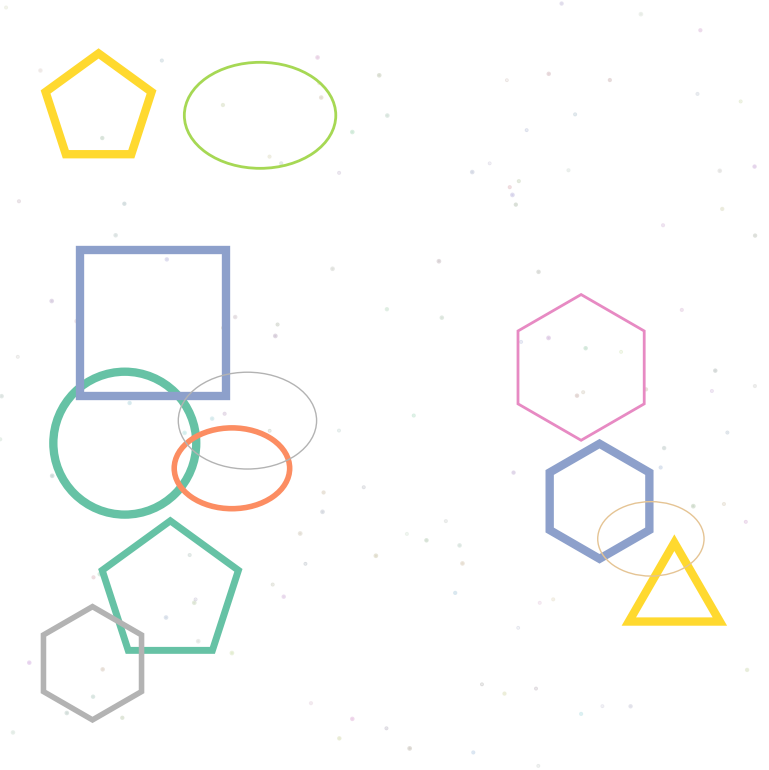[{"shape": "pentagon", "thickness": 2.5, "radius": 0.46, "center": [0.221, 0.231]}, {"shape": "circle", "thickness": 3, "radius": 0.46, "center": [0.162, 0.424]}, {"shape": "oval", "thickness": 2, "radius": 0.37, "center": [0.301, 0.392]}, {"shape": "square", "thickness": 3, "radius": 0.47, "center": [0.199, 0.58]}, {"shape": "hexagon", "thickness": 3, "radius": 0.37, "center": [0.779, 0.349]}, {"shape": "hexagon", "thickness": 1, "radius": 0.47, "center": [0.755, 0.523]}, {"shape": "oval", "thickness": 1, "radius": 0.49, "center": [0.338, 0.85]}, {"shape": "pentagon", "thickness": 3, "radius": 0.36, "center": [0.128, 0.858]}, {"shape": "triangle", "thickness": 3, "radius": 0.34, "center": [0.876, 0.227]}, {"shape": "oval", "thickness": 0.5, "radius": 0.35, "center": [0.845, 0.3]}, {"shape": "oval", "thickness": 0.5, "radius": 0.45, "center": [0.321, 0.454]}, {"shape": "hexagon", "thickness": 2, "radius": 0.37, "center": [0.12, 0.139]}]